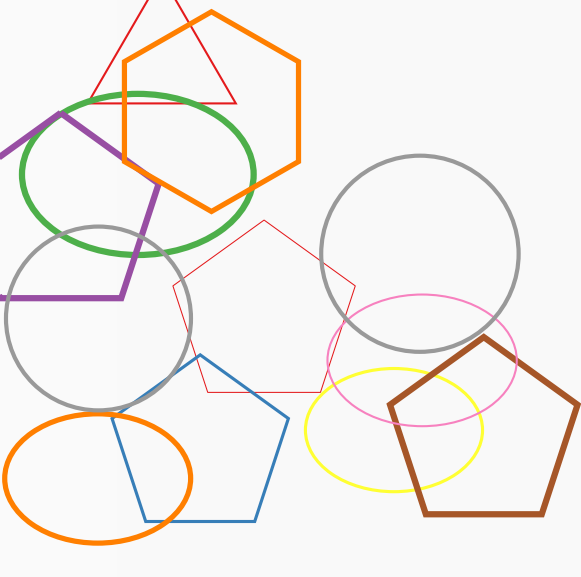[{"shape": "pentagon", "thickness": 0.5, "radius": 0.82, "center": [0.454, 0.453]}, {"shape": "triangle", "thickness": 1, "radius": 0.74, "center": [0.278, 0.894]}, {"shape": "pentagon", "thickness": 1.5, "radius": 0.8, "center": [0.344, 0.225]}, {"shape": "oval", "thickness": 3, "radius": 1.0, "center": [0.237, 0.697]}, {"shape": "pentagon", "thickness": 3, "radius": 0.89, "center": [0.104, 0.626]}, {"shape": "hexagon", "thickness": 2.5, "radius": 0.86, "center": [0.364, 0.806]}, {"shape": "oval", "thickness": 2.5, "radius": 0.8, "center": [0.168, 0.171]}, {"shape": "oval", "thickness": 1.5, "radius": 0.76, "center": [0.678, 0.254]}, {"shape": "pentagon", "thickness": 3, "radius": 0.85, "center": [0.832, 0.246]}, {"shape": "oval", "thickness": 1, "radius": 0.81, "center": [0.726, 0.375]}, {"shape": "circle", "thickness": 2, "radius": 0.85, "center": [0.722, 0.56]}, {"shape": "circle", "thickness": 2, "radius": 0.8, "center": [0.169, 0.448]}]